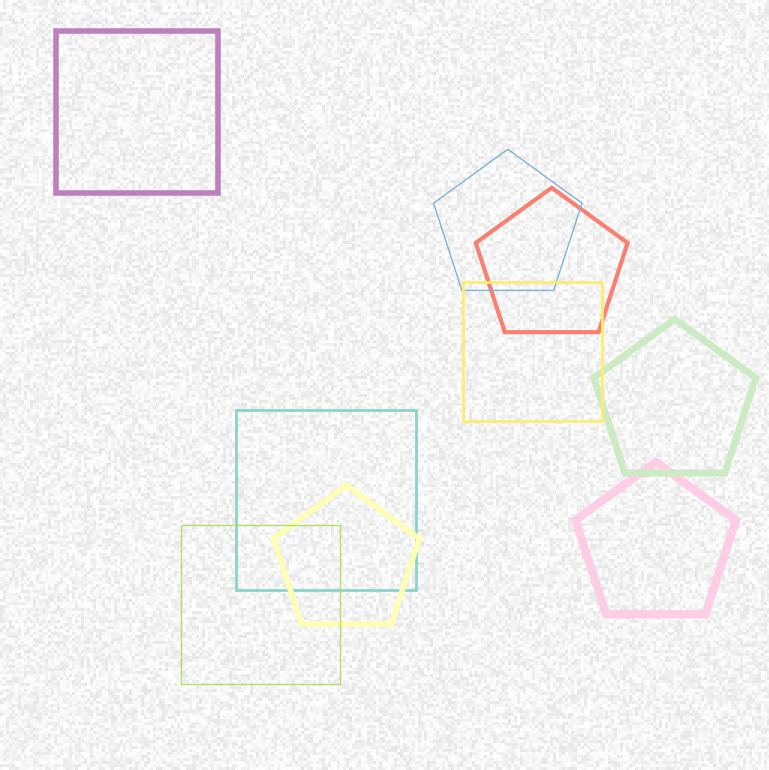[{"shape": "square", "thickness": 1, "radius": 0.58, "center": [0.423, 0.351]}, {"shape": "pentagon", "thickness": 2, "radius": 0.5, "center": [0.45, 0.27]}, {"shape": "pentagon", "thickness": 1.5, "radius": 0.52, "center": [0.716, 0.652]}, {"shape": "pentagon", "thickness": 0.5, "radius": 0.51, "center": [0.659, 0.705]}, {"shape": "square", "thickness": 0.5, "radius": 0.52, "center": [0.339, 0.214]}, {"shape": "pentagon", "thickness": 3, "radius": 0.55, "center": [0.852, 0.291]}, {"shape": "square", "thickness": 2, "radius": 0.53, "center": [0.178, 0.855]}, {"shape": "pentagon", "thickness": 2.5, "radius": 0.55, "center": [0.876, 0.475]}, {"shape": "square", "thickness": 1, "radius": 0.45, "center": [0.691, 0.543]}]